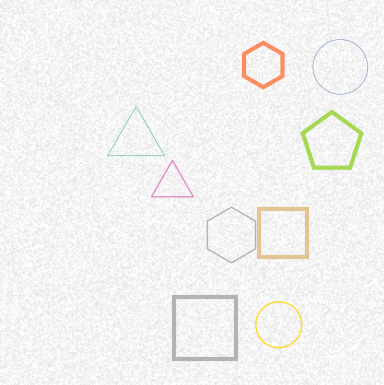[{"shape": "triangle", "thickness": 0.5, "radius": 0.43, "center": [0.354, 0.638]}, {"shape": "hexagon", "thickness": 3, "radius": 0.29, "center": [0.684, 0.831]}, {"shape": "circle", "thickness": 0.5, "radius": 0.36, "center": [0.884, 0.826]}, {"shape": "triangle", "thickness": 1, "radius": 0.31, "center": [0.448, 0.52]}, {"shape": "pentagon", "thickness": 3, "radius": 0.4, "center": [0.862, 0.629]}, {"shape": "circle", "thickness": 1, "radius": 0.3, "center": [0.724, 0.156]}, {"shape": "square", "thickness": 3, "radius": 0.31, "center": [0.736, 0.395]}, {"shape": "hexagon", "thickness": 1, "radius": 0.36, "center": [0.601, 0.39]}, {"shape": "square", "thickness": 3, "radius": 0.4, "center": [0.533, 0.147]}]